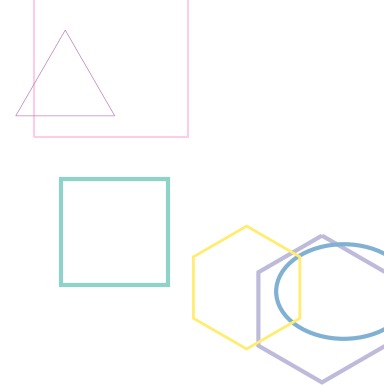[{"shape": "square", "thickness": 3, "radius": 0.69, "center": [0.297, 0.397]}, {"shape": "hexagon", "thickness": 3, "radius": 0.95, "center": [0.836, 0.197]}, {"shape": "oval", "thickness": 3, "radius": 0.88, "center": [0.893, 0.243]}, {"shape": "square", "thickness": 1.5, "radius": 1.0, "center": [0.288, 0.844]}, {"shape": "triangle", "thickness": 0.5, "radius": 0.74, "center": [0.169, 0.773]}, {"shape": "hexagon", "thickness": 2, "radius": 0.8, "center": [0.641, 0.253]}]